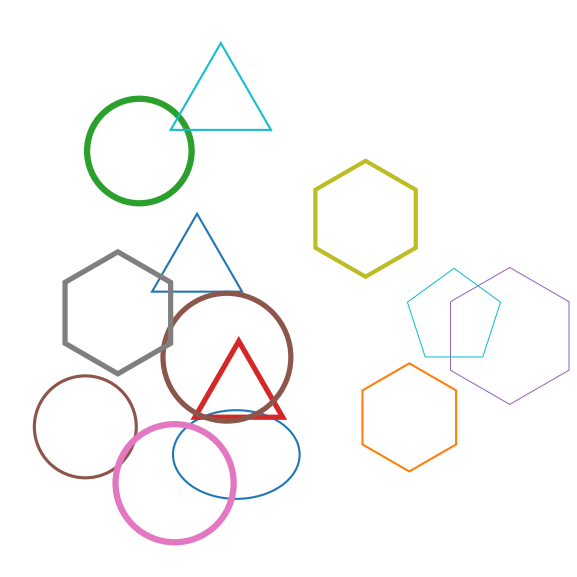[{"shape": "triangle", "thickness": 1, "radius": 0.45, "center": [0.341, 0.539]}, {"shape": "oval", "thickness": 1, "radius": 0.55, "center": [0.409, 0.212]}, {"shape": "hexagon", "thickness": 1, "radius": 0.47, "center": [0.709, 0.276]}, {"shape": "circle", "thickness": 3, "radius": 0.45, "center": [0.241, 0.738]}, {"shape": "triangle", "thickness": 2.5, "radius": 0.44, "center": [0.414, 0.321]}, {"shape": "hexagon", "thickness": 0.5, "radius": 0.59, "center": [0.883, 0.417]}, {"shape": "circle", "thickness": 1.5, "radius": 0.44, "center": [0.148, 0.26]}, {"shape": "circle", "thickness": 2.5, "radius": 0.55, "center": [0.393, 0.381]}, {"shape": "circle", "thickness": 3, "radius": 0.51, "center": [0.302, 0.162]}, {"shape": "hexagon", "thickness": 2.5, "radius": 0.53, "center": [0.204, 0.457]}, {"shape": "hexagon", "thickness": 2, "radius": 0.5, "center": [0.633, 0.62]}, {"shape": "triangle", "thickness": 1, "radius": 0.5, "center": [0.382, 0.824]}, {"shape": "pentagon", "thickness": 0.5, "radius": 0.42, "center": [0.786, 0.45]}]